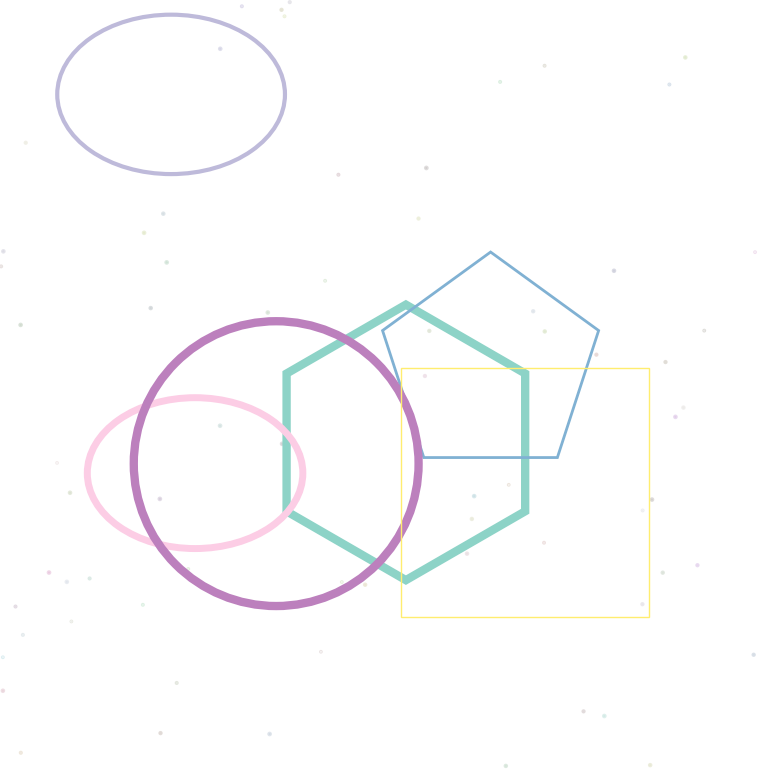[{"shape": "hexagon", "thickness": 3, "radius": 0.89, "center": [0.527, 0.425]}, {"shape": "oval", "thickness": 1.5, "radius": 0.74, "center": [0.222, 0.877]}, {"shape": "pentagon", "thickness": 1, "radius": 0.74, "center": [0.637, 0.525]}, {"shape": "oval", "thickness": 2.5, "radius": 0.7, "center": [0.253, 0.386]}, {"shape": "circle", "thickness": 3, "radius": 0.92, "center": [0.359, 0.398]}, {"shape": "square", "thickness": 0.5, "radius": 0.81, "center": [0.682, 0.361]}]